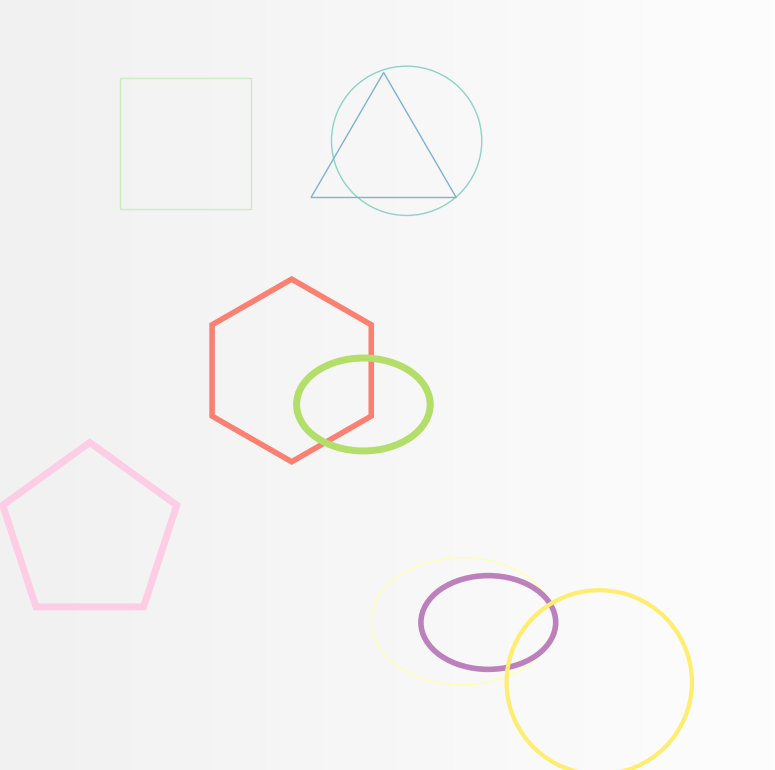[{"shape": "circle", "thickness": 0.5, "radius": 0.48, "center": [0.525, 0.817]}, {"shape": "oval", "thickness": 0.5, "radius": 0.59, "center": [0.597, 0.193]}, {"shape": "hexagon", "thickness": 2, "radius": 0.59, "center": [0.376, 0.519]}, {"shape": "triangle", "thickness": 0.5, "radius": 0.54, "center": [0.495, 0.798]}, {"shape": "oval", "thickness": 2.5, "radius": 0.43, "center": [0.469, 0.475]}, {"shape": "pentagon", "thickness": 2.5, "radius": 0.59, "center": [0.116, 0.307]}, {"shape": "oval", "thickness": 2, "radius": 0.43, "center": [0.63, 0.192]}, {"shape": "square", "thickness": 0.5, "radius": 0.42, "center": [0.24, 0.814]}, {"shape": "circle", "thickness": 1.5, "radius": 0.6, "center": [0.773, 0.114]}]